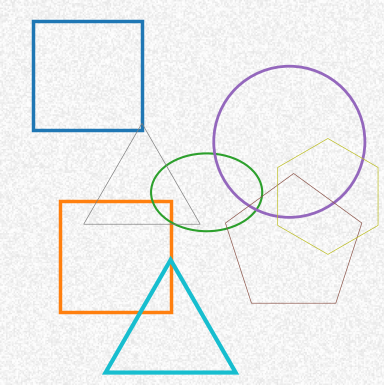[{"shape": "square", "thickness": 2.5, "radius": 0.71, "center": [0.227, 0.805]}, {"shape": "square", "thickness": 2.5, "radius": 0.72, "center": [0.299, 0.333]}, {"shape": "oval", "thickness": 1.5, "radius": 0.72, "center": [0.537, 0.5]}, {"shape": "circle", "thickness": 2, "radius": 0.98, "center": [0.751, 0.632]}, {"shape": "pentagon", "thickness": 0.5, "radius": 0.93, "center": [0.763, 0.363]}, {"shape": "triangle", "thickness": 0.5, "radius": 0.87, "center": [0.369, 0.505]}, {"shape": "hexagon", "thickness": 0.5, "radius": 0.75, "center": [0.852, 0.49]}, {"shape": "triangle", "thickness": 3, "radius": 0.98, "center": [0.443, 0.13]}]